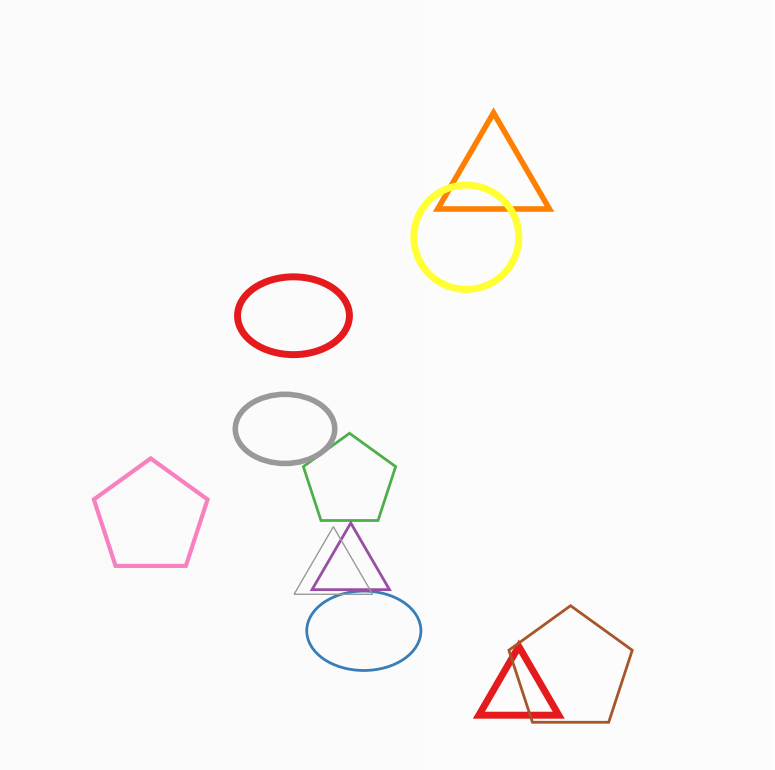[{"shape": "oval", "thickness": 2.5, "radius": 0.36, "center": [0.379, 0.59]}, {"shape": "triangle", "thickness": 2.5, "radius": 0.3, "center": [0.669, 0.101]}, {"shape": "oval", "thickness": 1, "radius": 0.37, "center": [0.469, 0.181]}, {"shape": "pentagon", "thickness": 1, "radius": 0.31, "center": [0.451, 0.375]}, {"shape": "triangle", "thickness": 1, "radius": 0.29, "center": [0.453, 0.263]}, {"shape": "triangle", "thickness": 2, "radius": 0.42, "center": [0.637, 0.77]}, {"shape": "circle", "thickness": 2.5, "radius": 0.34, "center": [0.602, 0.692]}, {"shape": "pentagon", "thickness": 1, "radius": 0.42, "center": [0.736, 0.13]}, {"shape": "pentagon", "thickness": 1.5, "radius": 0.39, "center": [0.194, 0.327]}, {"shape": "oval", "thickness": 2, "radius": 0.32, "center": [0.368, 0.443]}, {"shape": "triangle", "thickness": 0.5, "radius": 0.29, "center": [0.43, 0.257]}]